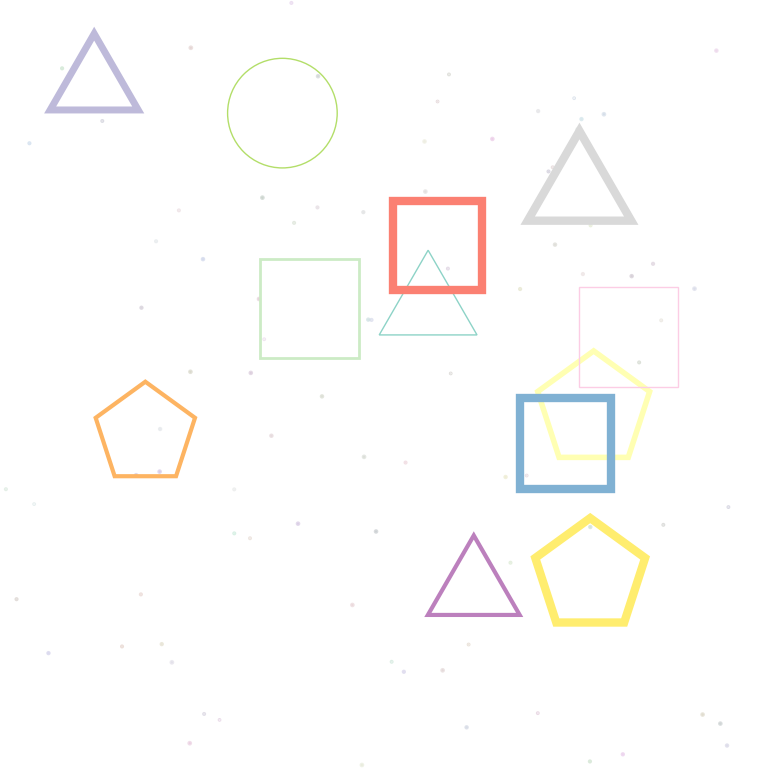[{"shape": "triangle", "thickness": 0.5, "radius": 0.37, "center": [0.556, 0.602]}, {"shape": "pentagon", "thickness": 2, "radius": 0.38, "center": [0.771, 0.468]}, {"shape": "triangle", "thickness": 2.5, "radius": 0.33, "center": [0.122, 0.89]}, {"shape": "square", "thickness": 3, "radius": 0.29, "center": [0.569, 0.681]}, {"shape": "square", "thickness": 3, "radius": 0.3, "center": [0.734, 0.424]}, {"shape": "pentagon", "thickness": 1.5, "radius": 0.34, "center": [0.189, 0.436]}, {"shape": "circle", "thickness": 0.5, "radius": 0.36, "center": [0.367, 0.853]}, {"shape": "square", "thickness": 0.5, "radius": 0.32, "center": [0.816, 0.562]}, {"shape": "triangle", "thickness": 3, "radius": 0.39, "center": [0.753, 0.752]}, {"shape": "triangle", "thickness": 1.5, "radius": 0.34, "center": [0.615, 0.236]}, {"shape": "square", "thickness": 1, "radius": 0.32, "center": [0.402, 0.6]}, {"shape": "pentagon", "thickness": 3, "radius": 0.38, "center": [0.767, 0.252]}]